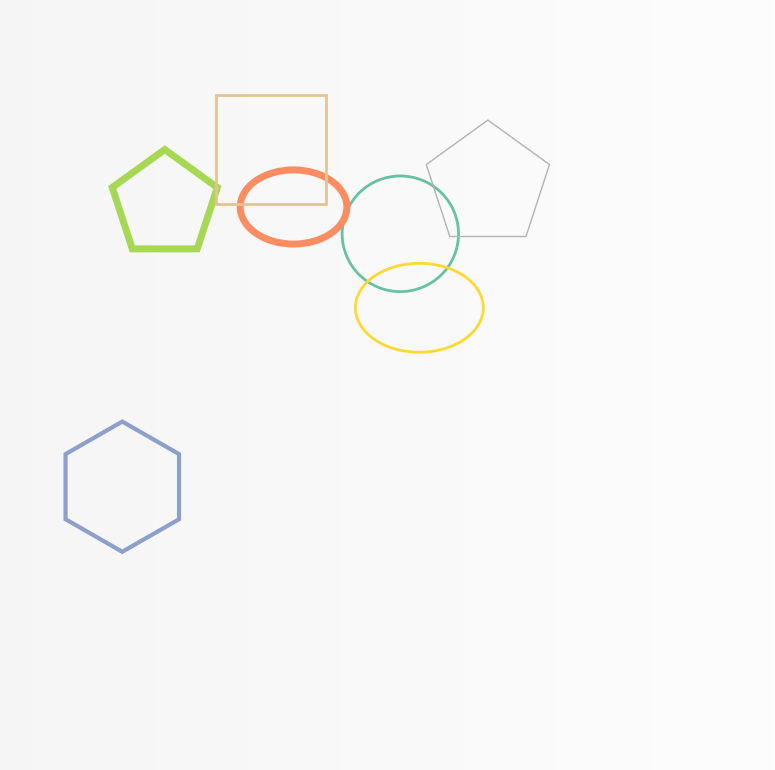[{"shape": "circle", "thickness": 1, "radius": 0.38, "center": [0.517, 0.696]}, {"shape": "oval", "thickness": 2.5, "radius": 0.34, "center": [0.379, 0.731]}, {"shape": "hexagon", "thickness": 1.5, "radius": 0.42, "center": [0.158, 0.368]}, {"shape": "pentagon", "thickness": 2.5, "radius": 0.36, "center": [0.213, 0.734]}, {"shape": "oval", "thickness": 1, "radius": 0.41, "center": [0.541, 0.6]}, {"shape": "square", "thickness": 1, "radius": 0.36, "center": [0.35, 0.806]}, {"shape": "pentagon", "thickness": 0.5, "radius": 0.42, "center": [0.63, 0.76]}]